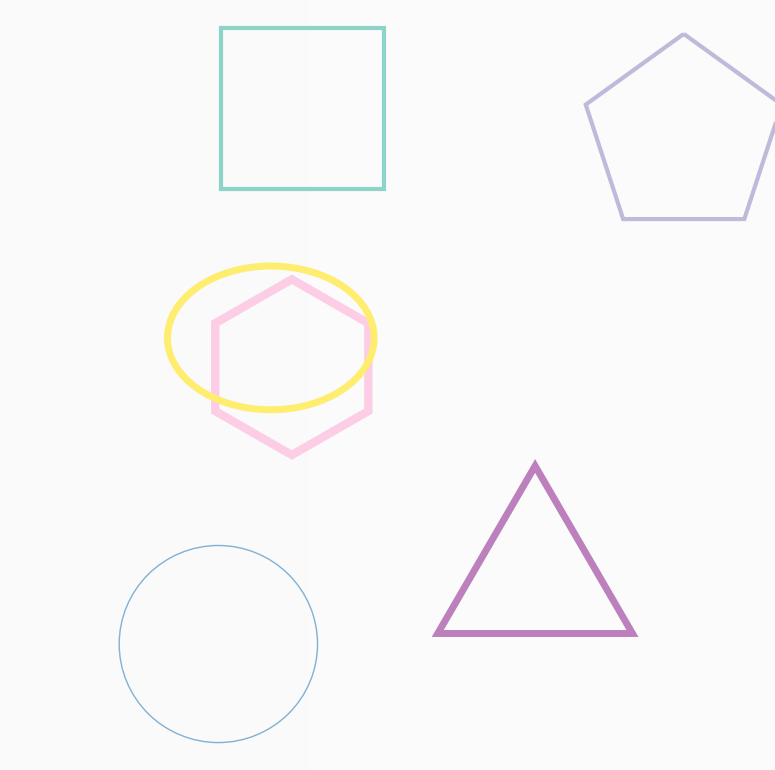[{"shape": "square", "thickness": 1.5, "radius": 0.52, "center": [0.39, 0.86]}, {"shape": "pentagon", "thickness": 1.5, "radius": 0.66, "center": [0.882, 0.823]}, {"shape": "circle", "thickness": 0.5, "radius": 0.64, "center": [0.282, 0.164]}, {"shape": "hexagon", "thickness": 3, "radius": 0.57, "center": [0.377, 0.523]}, {"shape": "triangle", "thickness": 2.5, "radius": 0.73, "center": [0.69, 0.25]}, {"shape": "oval", "thickness": 2.5, "radius": 0.67, "center": [0.349, 0.561]}]